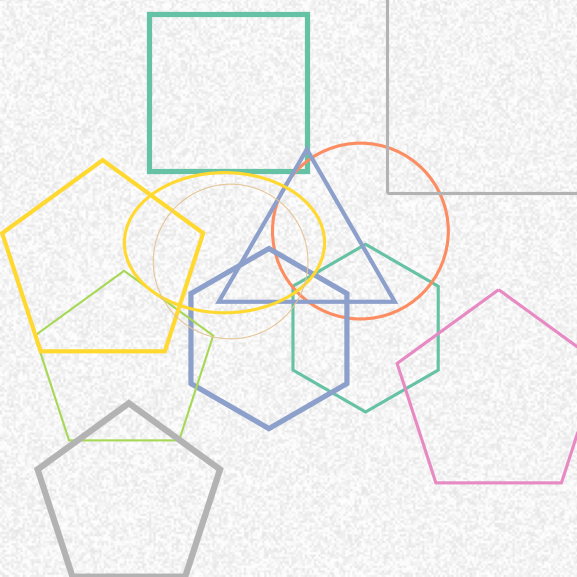[{"shape": "square", "thickness": 2.5, "radius": 0.68, "center": [0.395, 0.839]}, {"shape": "hexagon", "thickness": 1.5, "radius": 0.73, "center": [0.633, 0.431]}, {"shape": "circle", "thickness": 1.5, "radius": 0.76, "center": [0.624, 0.599]}, {"shape": "triangle", "thickness": 2, "radius": 0.88, "center": [0.531, 0.565]}, {"shape": "hexagon", "thickness": 2.5, "radius": 0.78, "center": [0.466, 0.413]}, {"shape": "pentagon", "thickness": 1.5, "radius": 0.92, "center": [0.863, 0.313]}, {"shape": "pentagon", "thickness": 1, "radius": 0.81, "center": [0.215, 0.368]}, {"shape": "oval", "thickness": 1.5, "radius": 0.87, "center": [0.389, 0.579]}, {"shape": "pentagon", "thickness": 2, "radius": 0.91, "center": [0.178, 0.539]}, {"shape": "circle", "thickness": 0.5, "radius": 0.67, "center": [0.399, 0.546]}, {"shape": "pentagon", "thickness": 3, "radius": 0.83, "center": [0.223, 0.135]}, {"shape": "square", "thickness": 1.5, "radius": 0.97, "center": [0.864, 0.86]}]